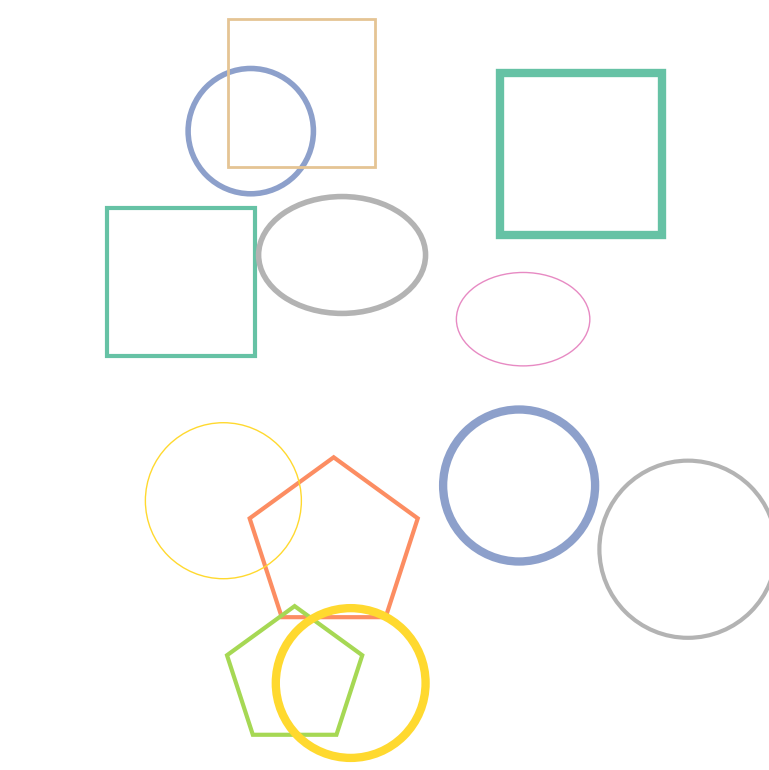[{"shape": "square", "thickness": 3, "radius": 0.53, "center": [0.755, 0.8]}, {"shape": "square", "thickness": 1.5, "radius": 0.48, "center": [0.235, 0.634]}, {"shape": "pentagon", "thickness": 1.5, "radius": 0.57, "center": [0.433, 0.291]}, {"shape": "circle", "thickness": 2, "radius": 0.41, "center": [0.326, 0.83]}, {"shape": "circle", "thickness": 3, "radius": 0.49, "center": [0.674, 0.369]}, {"shape": "oval", "thickness": 0.5, "radius": 0.43, "center": [0.679, 0.585]}, {"shape": "pentagon", "thickness": 1.5, "radius": 0.46, "center": [0.383, 0.12]}, {"shape": "circle", "thickness": 3, "radius": 0.49, "center": [0.455, 0.113]}, {"shape": "circle", "thickness": 0.5, "radius": 0.51, "center": [0.29, 0.35]}, {"shape": "square", "thickness": 1, "radius": 0.48, "center": [0.392, 0.879]}, {"shape": "circle", "thickness": 1.5, "radius": 0.58, "center": [0.893, 0.287]}, {"shape": "oval", "thickness": 2, "radius": 0.54, "center": [0.444, 0.669]}]